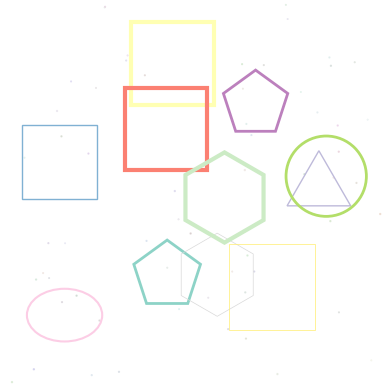[{"shape": "pentagon", "thickness": 2, "radius": 0.46, "center": [0.434, 0.285]}, {"shape": "square", "thickness": 3, "radius": 0.54, "center": [0.448, 0.835]}, {"shape": "triangle", "thickness": 1, "radius": 0.48, "center": [0.828, 0.513]}, {"shape": "square", "thickness": 3, "radius": 0.53, "center": [0.431, 0.664]}, {"shape": "square", "thickness": 1, "radius": 0.48, "center": [0.155, 0.579]}, {"shape": "circle", "thickness": 2, "radius": 0.52, "center": [0.847, 0.542]}, {"shape": "oval", "thickness": 1.5, "radius": 0.49, "center": [0.168, 0.181]}, {"shape": "hexagon", "thickness": 0.5, "radius": 0.54, "center": [0.564, 0.286]}, {"shape": "pentagon", "thickness": 2, "radius": 0.44, "center": [0.664, 0.73]}, {"shape": "hexagon", "thickness": 3, "radius": 0.59, "center": [0.583, 0.487]}, {"shape": "square", "thickness": 0.5, "radius": 0.56, "center": [0.706, 0.255]}]